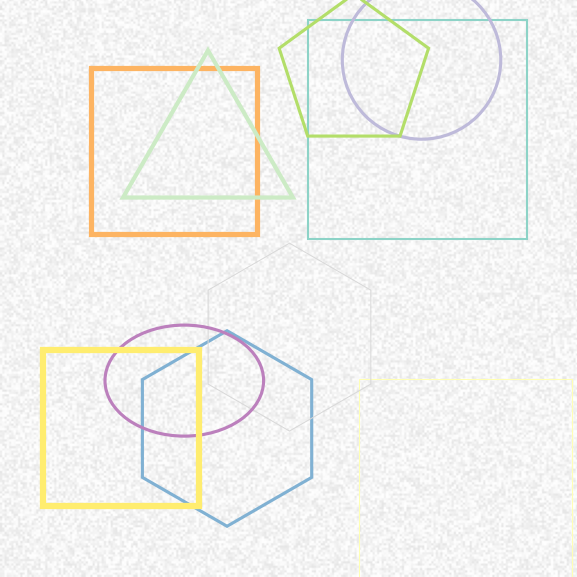[{"shape": "square", "thickness": 1, "radius": 0.95, "center": [0.722, 0.775]}, {"shape": "square", "thickness": 0.5, "radius": 0.92, "center": [0.806, 0.158]}, {"shape": "circle", "thickness": 1.5, "radius": 0.69, "center": [0.73, 0.895]}, {"shape": "hexagon", "thickness": 1.5, "radius": 0.85, "center": [0.393, 0.257]}, {"shape": "square", "thickness": 2.5, "radius": 0.72, "center": [0.302, 0.737]}, {"shape": "pentagon", "thickness": 1.5, "radius": 0.68, "center": [0.613, 0.874]}, {"shape": "hexagon", "thickness": 0.5, "radius": 0.81, "center": [0.501, 0.415]}, {"shape": "oval", "thickness": 1.5, "radius": 0.69, "center": [0.319, 0.34]}, {"shape": "triangle", "thickness": 2, "radius": 0.85, "center": [0.36, 0.742]}, {"shape": "square", "thickness": 3, "radius": 0.68, "center": [0.209, 0.258]}]